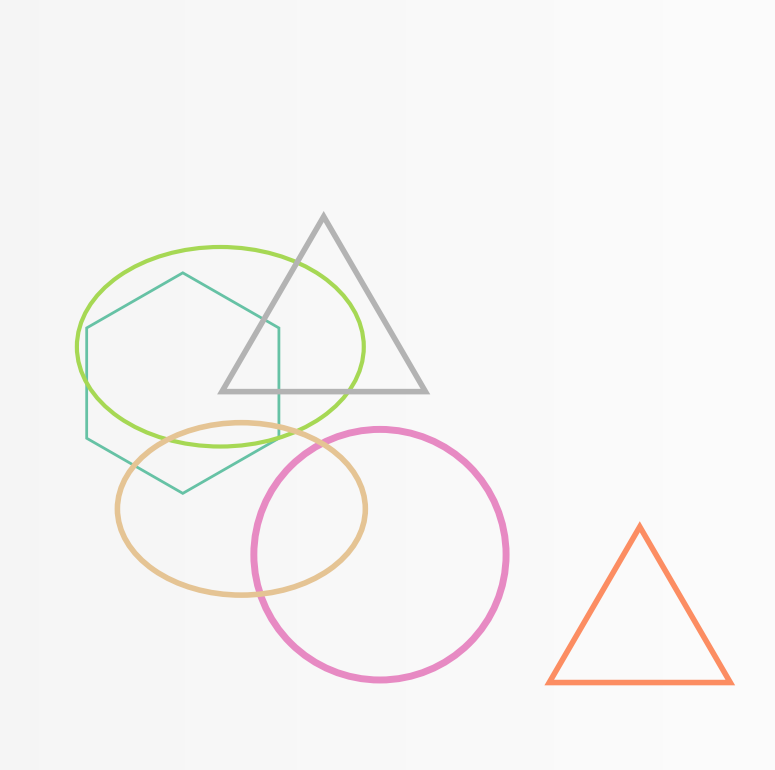[{"shape": "hexagon", "thickness": 1, "radius": 0.72, "center": [0.236, 0.502]}, {"shape": "triangle", "thickness": 2, "radius": 0.67, "center": [0.826, 0.181]}, {"shape": "circle", "thickness": 2.5, "radius": 0.81, "center": [0.49, 0.28]}, {"shape": "oval", "thickness": 1.5, "radius": 0.93, "center": [0.284, 0.55]}, {"shape": "oval", "thickness": 2, "radius": 0.8, "center": [0.311, 0.339]}, {"shape": "triangle", "thickness": 2, "radius": 0.76, "center": [0.418, 0.567]}]